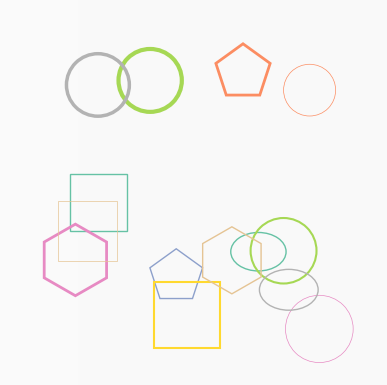[{"shape": "oval", "thickness": 1, "radius": 0.36, "center": [0.667, 0.346]}, {"shape": "square", "thickness": 1, "radius": 0.37, "center": [0.254, 0.473]}, {"shape": "circle", "thickness": 0.5, "radius": 0.34, "center": [0.799, 0.766]}, {"shape": "pentagon", "thickness": 2, "radius": 0.37, "center": [0.627, 0.813]}, {"shape": "pentagon", "thickness": 1, "radius": 0.36, "center": [0.455, 0.282]}, {"shape": "circle", "thickness": 0.5, "radius": 0.44, "center": [0.824, 0.146]}, {"shape": "hexagon", "thickness": 2, "radius": 0.46, "center": [0.195, 0.325]}, {"shape": "circle", "thickness": 1.5, "radius": 0.43, "center": [0.732, 0.349]}, {"shape": "circle", "thickness": 3, "radius": 0.41, "center": [0.388, 0.791]}, {"shape": "square", "thickness": 1.5, "radius": 0.43, "center": [0.482, 0.182]}, {"shape": "square", "thickness": 0.5, "radius": 0.38, "center": [0.226, 0.4]}, {"shape": "hexagon", "thickness": 1, "radius": 0.44, "center": [0.598, 0.324]}, {"shape": "circle", "thickness": 2.5, "radius": 0.41, "center": [0.253, 0.779]}, {"shape": "oval", "thickness": 1, "radius": 0.38, "center": [0.745, 0.247]}]